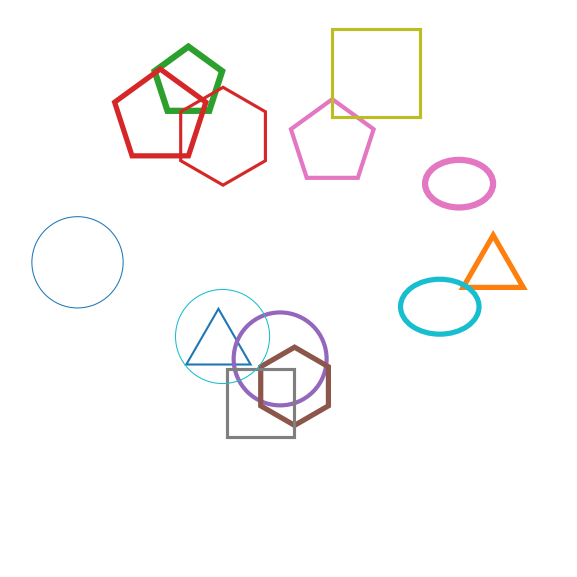[{"shape": "triangle", "thickness": 1, "radius": 0.32, "center": [0.378, 0.4]}, {"shape": "circle", "thickness": 0.5, "radius": 0.4, "center": [0.134, 0.545]}, {"shape": "triangle", "thickness": 2.5, "radius": 0.3, "center": [0.854, 0.532]}, {"shape": "pentagon", "thickness": 3, "radius": 0.31, "center": [0.326, 0.857]}, {"shape": "hexagon", "thickness": 1.5, "radius": 0.42, "center": [0.386, 0.763]}, {"shape": "pentagon", "thickness": 2.5, "radius": 0.42, "center": [0.277, 0.796]}, {"shape": "circle", "thickness": 2, "radius": 0.4, "center": [0.485, 0.378]}, {"shape": "hexagon", "thickness": 2.5, "radius": 0.34, "center": [0.51, 0.33]}, {"shape": "oval", "thickness": 3, "radius": 0.29, "center": [0.795, 0.681]}, {"shape": "pentagon", "thickness": 2, "radius": 0.38, "center": [0.575, 0.752]}, {"shape": "square", "thickness": 1.5, "radius": 0.29, "center": [0.452, 0.301]}, {"shape": "square", "thickness": 1.5, "radius": 0.38, "center": [0.652, 0.873]}, {"shape": "oval", "thickness": 2.5, "radius": 0.34, "center": [0.762, 0.468]}, {"shape": "circle", "thickness": 0.5, "radius": 0.41, "center": [0.385, 0.416]}]